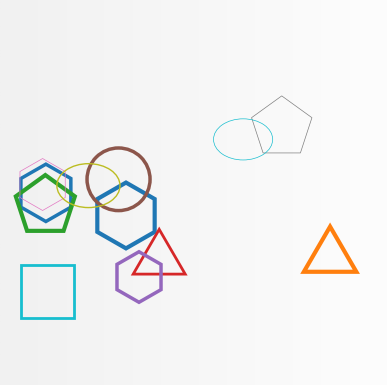[{"shape": "hexagon", "thickness": 2.5, "radius": 0.37, "center": [0.118, 0.499]}, {"shape": "hexagon", "thickness": 3, "radius": 0.43, "center": [0.325, 0.44]}, {"shape": "triangle", "thickness": 3, "radius": 0.39, "center": [0.852, 0.333]}, {"shape": "pentagon", "thickness": 3, "radius": 0.4, "center": [0.117, 0.465]}, {"shape": "triangle", "thickness": 2, "radius": 0.39, "center": [0.411, 0.327]}, {"shape": "hexagon", "thickness": 2.5, "radius": 0.33, "center": [0.359, 0.28]}, {"shape": "circle", "thickness": 2.5, "radius": 0.41, "center": [0.306, 0.534]}, {"shape": "hexagon", "thickness": 0.5, "radius": 0.34, "center": [0.11, 0.521]}, {"shape": "pentagon", "thickness": 0.5, "radius": 0.41, "center": [0.727, 0.669]}, {"shape": "oval", "thickness": 1, "radius": 0.41, "center": [0.228, 0.518]}, {"shape": "square", "thickness": 2, "radius": 0.34, "center": [0.122, 0.243]}, {"shape": "oval", "thickness": 0.5, "radius": 0.38, "center": [0.627, 0.638]}]